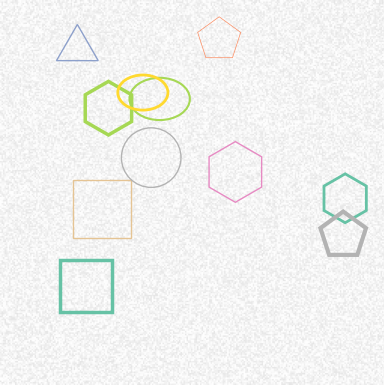[{"shape": "square", "thickness": 2.5, "radius": 0.34, "center": [0.223, 0.257]}, {"shape": "hexagon", "thickness": 2, "radius": 0.32, "center": [0.897, 0.485]}, {"shape": "pentagon", "thickness": 0.5, "radius": 0.29, "center": [0.569, 0.898]}, {"shape": "triangle", "thickness": 1, "radius": 0.31, "center": [0.201, 0.874]}, {"shape": "hexagon", "thickness": 1, "radius": 0.39, "center": [0.611, 0.553]}, {"shape": "oval", "thickness": 1.5, "radius": 0.39, "center": [0.415, 0.743]}, {"shape": "hexagon", "thickness": 2.5, "radius": 0.35, "center": [0.282, 0.719]}, {"shape": "oval", "thickness": 2, "radius": 0.33, "center": [0.371, 0.76]}, {"shape": "square", "thickness": 1, "radius": 0.38, "center": [0.264, 0.458]}, {"shape": "pentagon", "thickness": 3, "radius": 0.31, "center": [0.891, 0.388]}, {"shape": "circle", "thickness": 1, "radius": 0.39, "center": [0.393, 0.591]}]